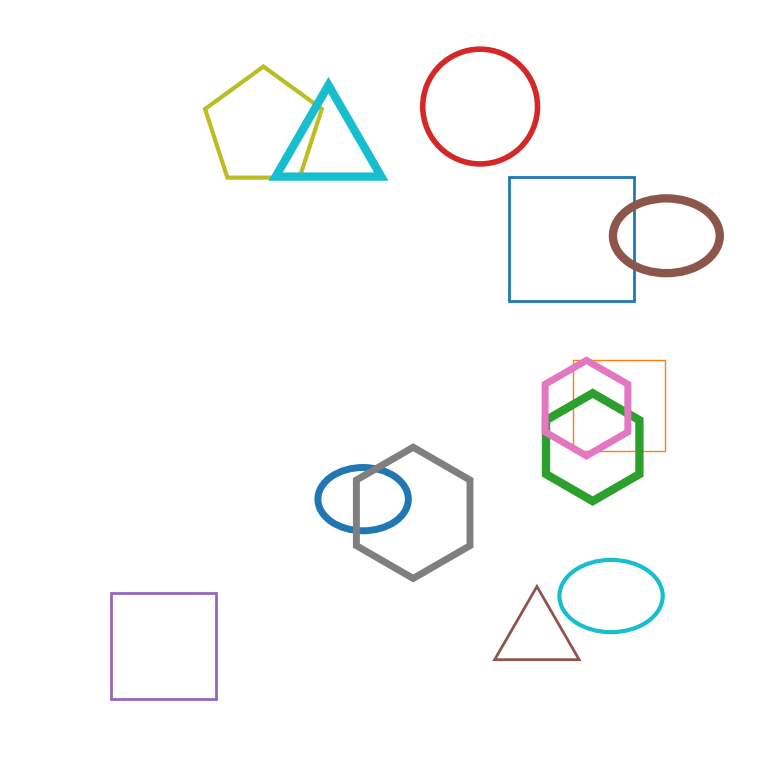[{"shape": "square", "thickness": 1, "radius": 0.4, "center": [0.742, 0.689]}, {"shape": "oval", "thickness": 2.5, "radius": 0.29, "center": [0.472, 0.352]}, {"shape": "square", "thickness": 0.5, "radius": 0.3, "center": [0.804, 0.474]}, {"shape": "hexagon", "thickness": 3, "radius": 0.35, "center": [0.77, 0.419]}, {"shape": "circle", "thickness": 2, "radius": 0.37, "center": [0.624, 0.862]}, {"shape": "square", "thickness": 1, "radius": 0.34, "center": [0.212, 0.161]}, {"shape": "oval", "thickness": 3, "radius": 0.35, "center": [0.865, 0.694]}, {"shape": "triangle", "thickness": 1, "radius": 0.32, "center": [0.697, 0.175]}, {"shape": "hexagon", "thickness": 2.5, "radius": 0.31, "center": [0.762, 0.47]}, {"shape": "hexagon", "thickness": 2.5, "radius": 0.43, "center": [0.537, 0.334]}, {"shape": "pentagon", "thickness": 1.5, "radius": 0.4, "center": [0.342, 0.834]}, {"shape": "triangle", "thickness": 3, "radius": 0.4, "center": [0.427, 0.81]}, {"shape": "oval", "thickness": 1.5, "radius": 0.34, "center": [0.794, 0.226]}]